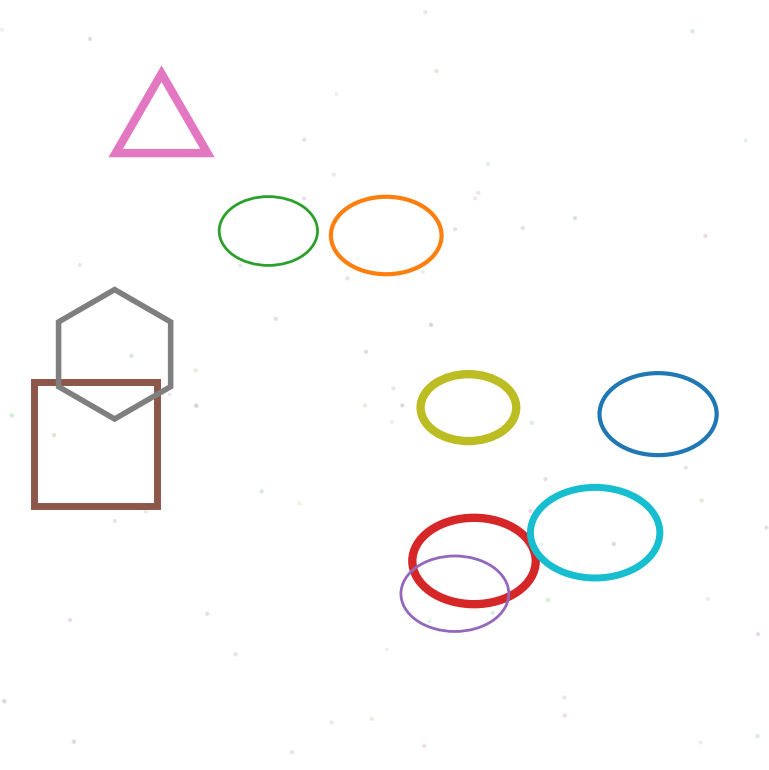[{"shape": "oval", "thickness": 1.5, "radius": 0.38, "center": [0.855, 0.462]}, {"shape": "oval", "thickness": 1.5, "radius": 0.36, "center": [0.502, 0.694]}, {"shape": "oval", "thickness": 1, "radius": 0.32, "center": [0.349, 0.7]}, {"shape": "oval", "thickness": 3, "radius": 0.4, "center": [0.616, 0.271]}, {"shape": "oval", "thickness": 1, "radius": 0.35, "center": [0.591, 0.229]}, {"shape": "square", "thickness": 2.5, "radius": 0.4, "center": [0.124, 0.423]}, {"shape": "triangle", "thickness": 3, "radius": 0.34, "center": [0.21, 0.836]}, {"shape": "hexagon", "thickness": 2, "radius": 0.42, "center": [0.149, 0.54]}, {"shape": "oval", "thickness": 3, "radius": 0.31, "center": [0.608, 0.471]}, {"shape": "oval", "thickness": 2.5, "radius": 0.42, "center": [0.773, 0.308]}]